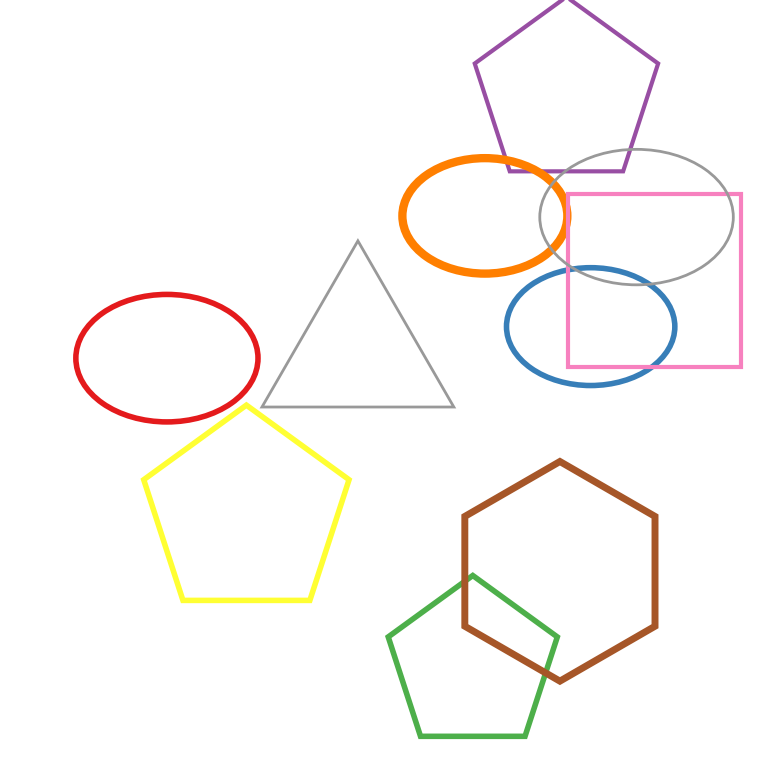[{"shape": "oval", "thickness": 2, "radius": 0.59, "center": [0.217, 0.535]}, {"shape": "oval", "thickness": 2, "radius": 0.55, "center": [0.767, 0.576]}, {"shape": "pentagon", "thickness": 2, "radius": 0.58, "center": [0.614, 0.137]}, {"shape": "pentagon", "thickness": 1.5, "radius": 0.63, "center": [0.736, 0.879]}, {"shape": "oval", "thickness": 3, "radius": 0.54, "center": [0.63, 0.72]}, {"shape": "pentagon", "thickness": 2, "radius": 0.7, "center": [0.32, 0.334]}, {"shape": "hexagon", "thickness": 2.5, "radius": 0.71, "center": [0.727, 0.258]}, {"shape": "square", "thickness": 1.5, "radius": 0.56, "center": [0.851, 0.636]}, {"shape": "oval", "thickness": 1, "radius": 0.63, "center": [0.827, 0.718]}, {"shape": "triangle", "thickness": 1, "radius": 0.72, "center": [0.465, 0.543]}]